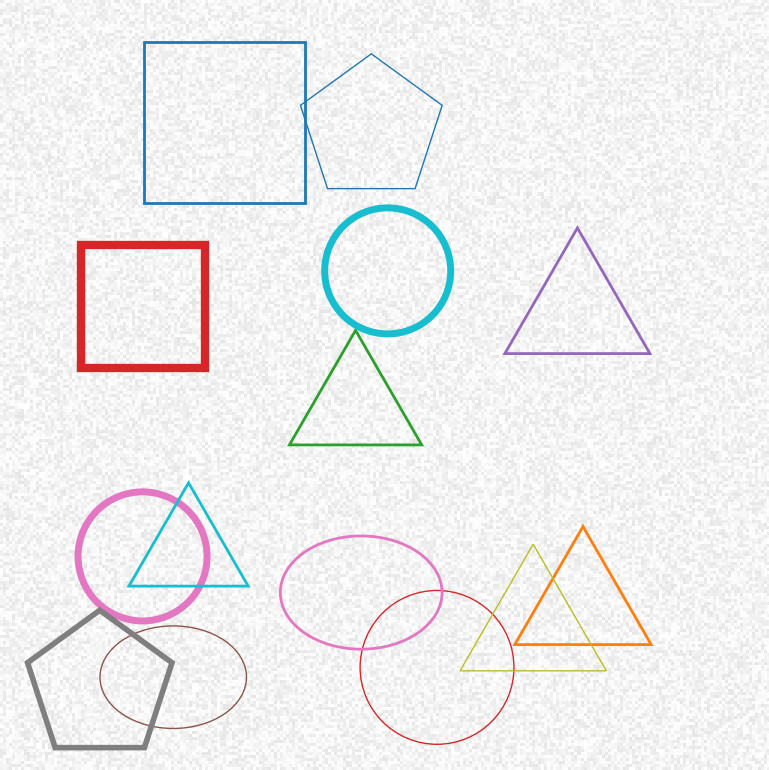[{"shape": "pentagon", "thickness": 0.5, "radius": 0.48, "center": [0.482, 0.833]}, {"shape": "square", "thickness": 1, "radius": 0.52, "center": [0.292, 0.841]}, {"shape": "triangle", "thickness": 1, "radius": 0.51, "center": [0.757, 0.214]}, {"shape": "triangle", "thickness": 1, "radius": 0.5, "center": [0.462, 0.472]}, {"shape": "square", "thickness": 3, "radius": 0.4, "center": [0.186, 0.602]}, {"shape": "circle", "thickness": 0.5, "radius": 0.5, "center": [0.568, 0.133]}, {"shape": "triangle", "thickness": 1, "radius": 0.54, "center": [0.75, 0.595]}, {"shape": "oval", "thickness": 0.5, "radius": 0.48, "center": [0.225, 0.121]}, {"shape": "circle", "thickness": 2.5, "radius": 0.42, "center": [0.185, 0.277]}, {"shape": "oval", "thickness": 1, "radius": 0.53, "center": [0.469, 0.23]}, {"shape": "pentagon", "thickness": 2, "radius": 0.49, "center": [0.13, 0.109]}, {"shape": "triangle", "thickness": 0.5, "radius": 0.55, "center": [0.692, 0.184]}, {"shape": "circle", "thickness": 2.5, "radius": 0.41, "center": [0.503, 0.648]}, {"shape": "triangle", "thickness": 1, "radius": 0.45, "center": [0.245, 0.284]}]